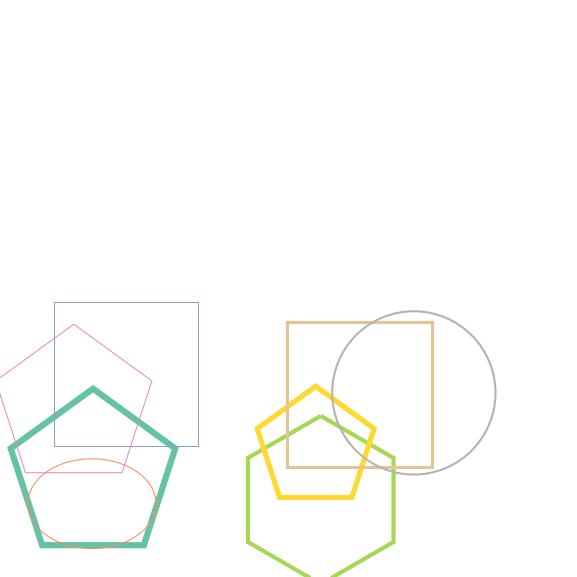[{"shape": "pentagon", "thickness": 3, "radius": 0.75, "center": [0.161, 0.176]}, {"shape": "oval", "thickness": 0.5, "radius": 0.56, "center": [0.159, 0.127]}, {"shape": "square", "thickness": 0.5, "radius": 0.62, "center": [0.218, 0.351]}, {"shape": "pentagon", "thickness": 0.5, "radius": 0.71, "center": [0.128, 0.296]}, {"shape": "hexagon", "thickness": 2, "radius": 0.73, "center": [0.555, 0.133]}, {"shape": "pentagon", "thickness": 2.5, "radius": 0.53, "center": [0.547, 0.224]}, {"shape": "square", "thickness": 1.5, "radius": 0.63, "center": [0.622, 0.316]}, {"shape": "circle", "thickness": 1, "radius": 0.71, "center": [0.717, 0.319]}]